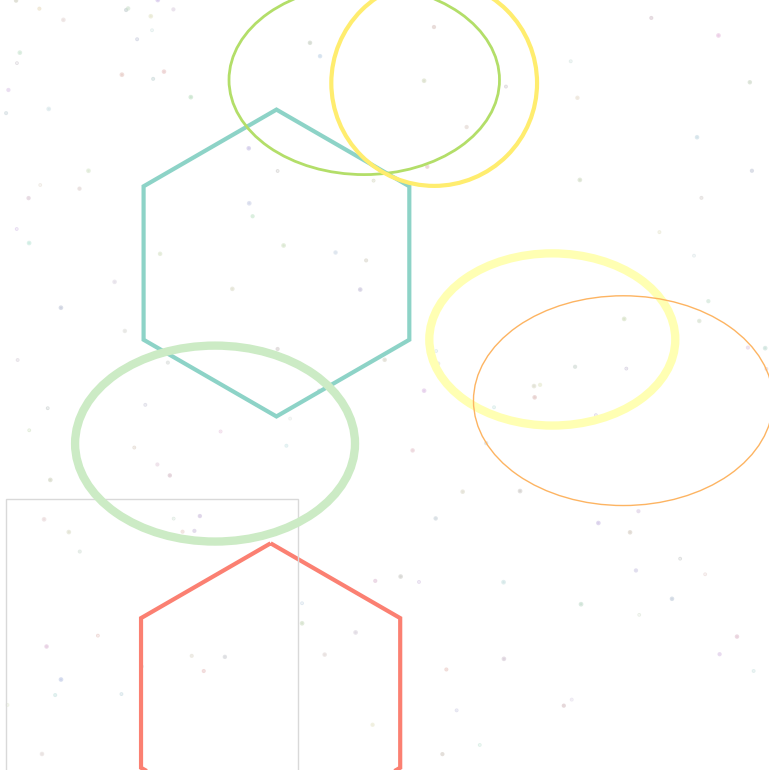[{"shape": "hexagon", "thickness": 1.5, "radius": 1.0, "center": [0.359, 0.658]}, {"shape": "oval", "thickness": 3, "radius": 0.8, "center": [0.717, 0.559]}, {"shape": "hexagon", "thickness": 1.5, "radius": 0.97, "center": [0.351, 0.1]}, {"shape": "oval", "thickness": 0.5, "radius": 0.97, "center": [0.809, 0.48]}, {"shape": "oval", "thickness": 1, "radius": 0.88, "center": [0.473, 0.896]}, {"shape": "square", "thickness": 0.5, "radius": 0.95, "center": [0.197, 0.162]}, {"shape": "oval", "thickness": 3, "radius": 0.91, "center": [0.279, 0.424]}, {"shape": "circle", "thickness": 1.5, "radius": 0.67, "center": [0.564, 0.892]}]